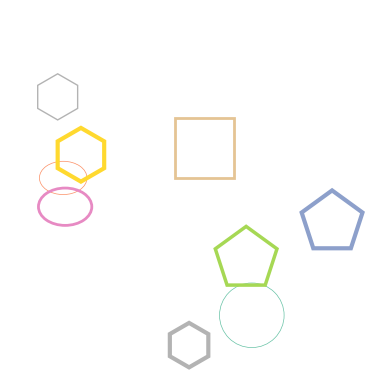[{"shape": "circle", "thickness": 0.5, "radius": 0.42, "center": [0.654, 0.181]}, {"shape": "oval", "thickness": 0.5, "radius": 0.31, "center": [0.164, 0.538]}, {"shape": "pentagon", "thickness": 3, "radius": 0.42, "center": [0.863, 0.422]}, {"shape": "oval", "thickness": 2, "radius": 0.35, "center": [0.169, 0.463]}, {"shape": "pentagon", "thickness": 2.5, "radius": 0.42, "center": [0.639, 0.328]}, {"shape": "hexagon", "thickness": 3, "radius": 0.35, "center": [0.21, 0.598]}, {"shape": "square", "thickness": 2, "radius": 0.38, "center": [0.53, 0.616]}, {"shape": "hexagon", "thickness": 3, "radius": 0.29, "center": [0.491, 0.104]}, {"shape": "hexagon", "thickness": 1, "radius": 0.3, "center": [0.15, 0.748]}]